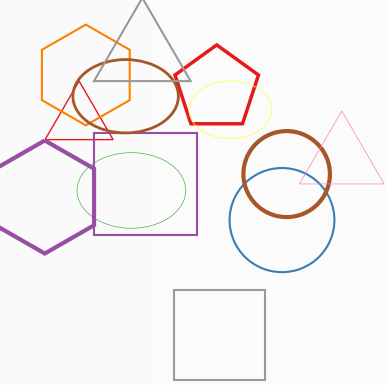[{"shape": "triangle", "thickness": 1, "radius": 0.51, "center": [0.204, 0.688]}, {"shape": "pentagon", "thickness": 2.5, "radius": 0.57, "center": [0.559, 0.77]}, {"shape": "circle", "thickness": 1.5, "radius": 0.68, "center": [0.728, 0.428]}, {"shape": "oval", "thickness": 0.5, "radius": 0.7, "center": [0.339, 0.505]}, {"shape": "square", "thickness": 1.5, "radius": 0.66, "center": [0.376, 0.521]}, {"shape": "hexagon", "thickness": 3, "radius": 0.73, "center": [0.116, 0.488]}, {"shape": "hexagon", "thickness": 1.5, "radius": 0.65, "center": [0.221, 0.805]}, {"shape": "oval", "thickness": 0.5, "radius": 0.53, "center": [0.594, 0.715]}, {"shape": "circle", "thickness": 3, "radius": 0.56, "center": [0.74, 0.548]}, {"shape": "oval", "thickness": 2, "radius": 0.68, "center": [0.324, 0.75]}, {"shape": "triangle", "thickness": 0.5, "radius": 0.63, "center": [0.882, 0.585]}, {"shape": "square", "thickness": 1.5, "radius": 0.59, "center": [0.567, 0.129]}, {"shape": "triangle", "thickness": 1.5, "radius": 0.72, "center": [0.367, 0.861]}]